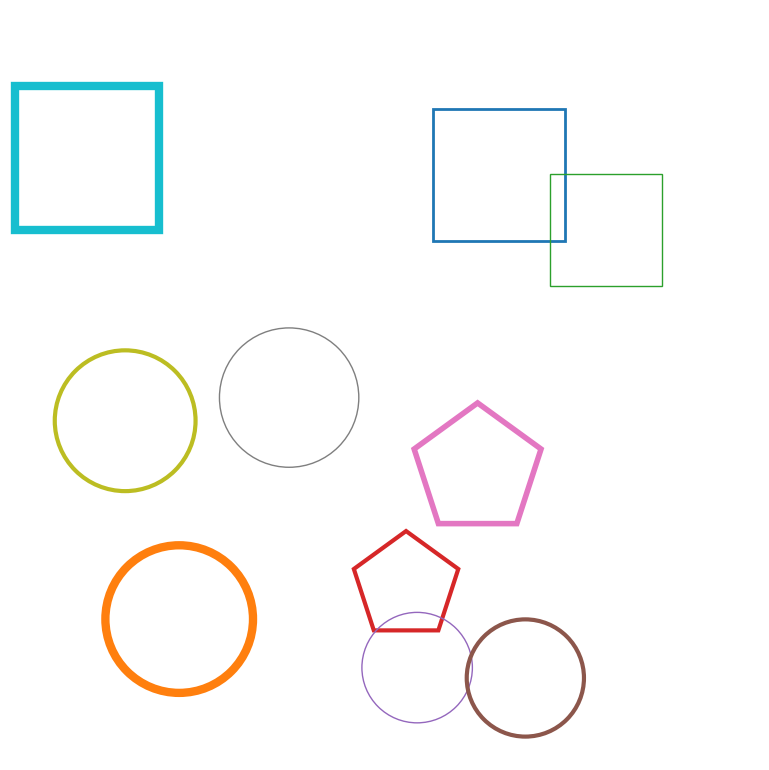[{"shape": "square", "thickness": 1, "radius": 0.43, "center": [0.648, 0.773]}, {"shape": "circle", "thickness": 3, "radius": 0.48, "center": [0.233, 0.196]}, {"shape": "square", "thickness": 0.5, "radius": 0.36, "center": [0.787, 0.701]}, {"shape": "pentagon", "thickness": 1.5, "radius": 0.36, "center": [0.527, 0.239]}, {"shape": "circle", "thickness": 0.5, "radius": 0.36, "center": [0.542, 0.133]}, {"shape": "circle", "thickness": 1.5, "radius": 0.38, "center": [0.682, 0.12]}, {"shape": "pentagon", "thickness": 2, "radius": 0.43, "center": [0.62, 0.39]}, {"shape": "circle", "thickness": 0.5, "radius": 0.45, "center": [0.375, 0.484]}, {"shape": "circle", "thickness": 1.5, "radius": 0.46, "center": [0.163, 0.454]}, {"shape": "square", "thickness": 3, "radius": 0.47, "center": [0.113, 0.795]}]